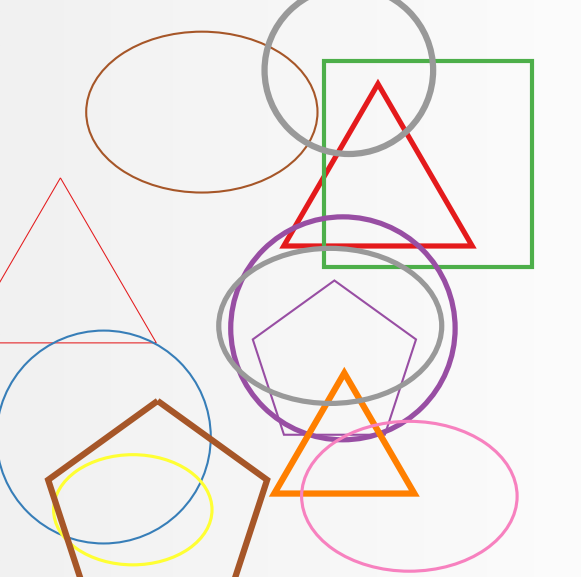[{"shape": "triangle", "thickness": 2.5, "radius": 0.94, "center": [0.65, 0.667]}, {"shape": "triangle", "thickness": 0.5, "radius": 0.95, "center": [0.104, 0.501]}, {"shape": "circle", "thickness": 1, "radius": 0.92, "center": [0.178, 0.242]}, {"shape": "square", "thickness": 2, "radius": 0.89, "center": [0.737, 0.716]}, {"shape": "pentagon", "thickness": 1, "radius": 0.74, "center": [0.575, 0.366]}, {"shape": "circle", "thickness": 2.5, "radius": 0.97, "center": [0.59, 0.431]}, {"shape": "triangle", "thickness": 3, "radius": 0.7, "center": [0.592, 0.214]}, {"shape": "oval", "thickness": 1.5, "radius": 0.68, "center": [0.228, 0.116]}, {"shape": "oval", "thickness": 1, "radius": 0.99, "center": [0.347, 0.805]}, {"shape": "pentagon", "thickness": 3, "radius": 0.99, "center": [0.271, 0.107]}, {"shape": "oval", "thickness": 1.5, "radius": 0.93, "center": [0.704, 0.14]}, {"shape": "circle", "thickness": 3, "radius": 0.73, "center": [0.6, 0.877]}, {"shape": "oval", "thickness": 2.5, "radius": 0.96, "center": [0.568, 0.435]}]